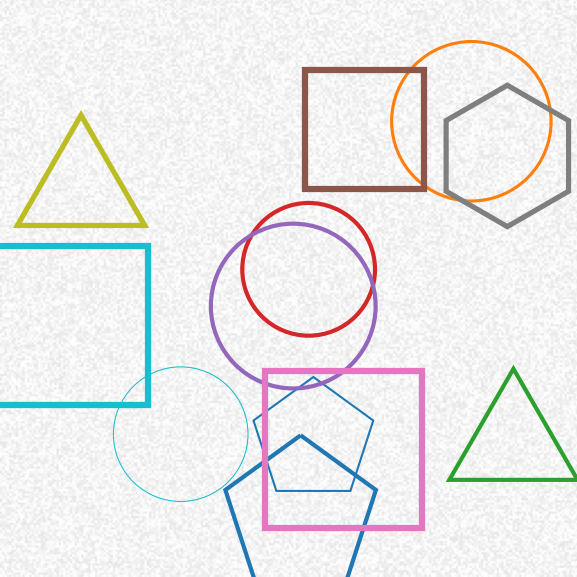[{"shape": "pentagon", "thickness": 2, "radius": 0.69, "center": [0.521, 0.108]}, {"shape": "pentagon", "thickness": 1, "radius": 0.55, "center": [0.543, 0.237]}, {"shape": "circle", "thickness": 1.5, "radius": 0.69, "center": [0.816, 0.789]}, {"shape": "triangle", "thickness": 2, "radius": 0.64, "center": [0.889, 0.232]}, {"shape": "circle", "thickness": 2, "radius": 0.57, "center": [0.534, 0.533]}, {"shape": "circle", "thickness": 2, "radius": 0.71, "center": [0.508, 0.469]}, {"shape": "square", "thickness": 3, "radius": 0.51, "center": [0.631, 0.775]}, {"shape": "square", "thickness": 3, "radius": 0.68, "center": [0.594, 0.22]}, {"shape": "hexagon", "thickness": 2.5, "radius": 0.61, "center": [0.879, 0.729]}, {"shape": "triangle", "thickness": 2.5, "radius": 0.64, "center": [0.14, 0.672]}, {"shape": "square", "thickness": 3, "radius": 0.69, "center": [0.118, 0.435]}, {"shape": "circle", "thickness": 0.5, "radius": 0.58, "center": [0.313, 0.247]}]